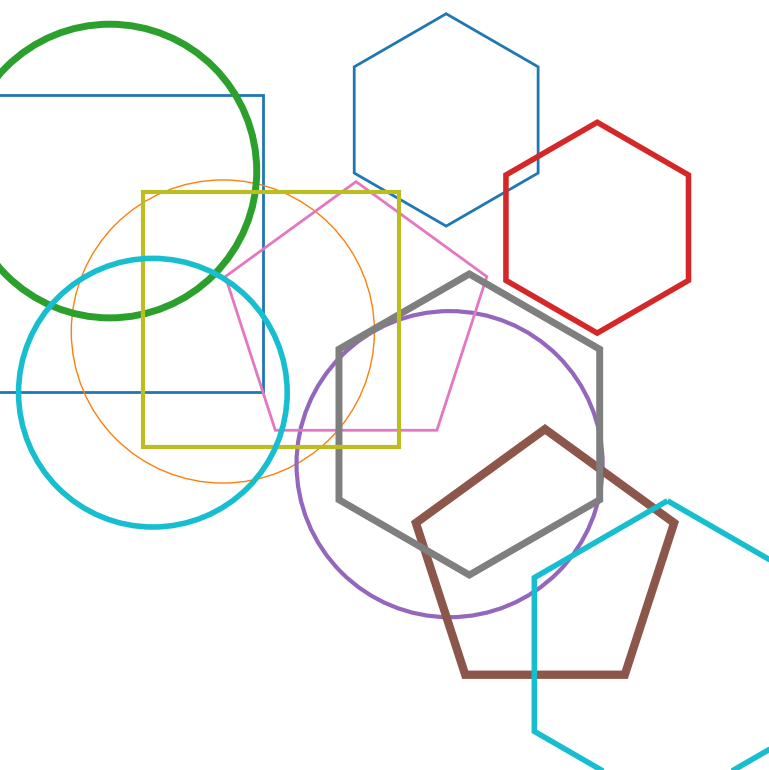[{"shape": "hexagon", "thickness": 1, "radius": 0.69, "center": [0.579, 0.844]}, {"shape": "square", "thickness": 1, "radius": 0.96, "center": [0.149, 0.684]}, {"shape": "circle", "thickness": 0.5, "radius": 0.98, "center": [0.289, 0.569]}, {"shape": "circle", "thickness": 2.5, "radius": 0.95, "center": [0.143, 0.778]}, {"shape": "hexagon", "thickness": 2, "radius": 0.68, "center": [0.776, 0.704]}, {"shape": "circle", "thickness": 1.5, "radius": 0.99, "center": [0.584, 0.397]}, {"shape": "pentagon", "thickness": 3, "radius": 0.88, "center": [0.708, 0.266]}, {"shape": "pentagon", "thickness": 1, "radius": 0.89, "center": [0.462, 0.586]}, {"shape": "hexagon", "thickness": 2.5, "radius": 0.98, "center": [0.61, 0.449]}, {"shape": "square", "thickness": 1.5, "radius": 0.83, "center": [0.352, 0.585]}, {"shape": "hexagon", "thickness": 2, "radius": 1.0, "center": [0.867, 0.15]}, {"shape": "circle", "thickness": 2, "radius": 0.87, "center": [0.199, 0.49]}]